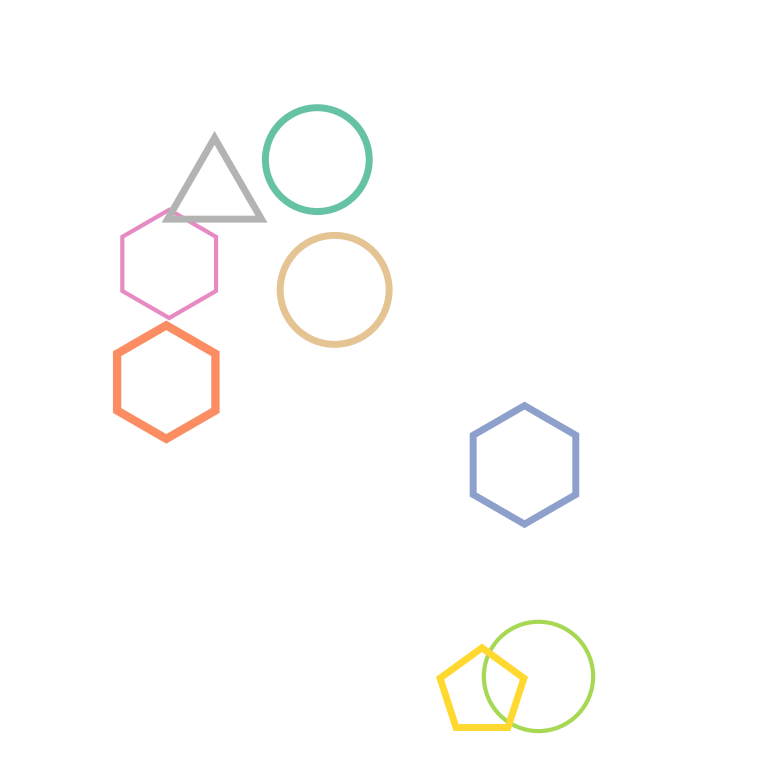[{"shape": "circle", "thickness": 2.5, "radius": 0.34, "center": [0.412, 0.793]}, {"shape": "hexagon", "thickness": 3, "radius": 0.37, "center": [0.216, 0.504]}, {"shape": "hexagon", "thickness": 2.5, "radius": 0.38, "center": [0.681, 0.396]}, {"shape": "hexagon", "thickness": 1.5, "radius": 0.35, "center": [0.22, 0.657]}, {"shape": "circle", "thickness": 1.5, "radius": 0.35, "center": [0.699, 0.122]}, {"shape": "pentagon", "thickness": 2.5, "radius": 0.29, "center": [0.626, 0.101]}, {"shape": "circle", "thickness": 2.5, "radius": 0.35, "center": [0.435, 0.624]}, {"shape": "triangle", "thickness": 2.5, "radius": 0.35, "center": [0.279, 0.751]}]